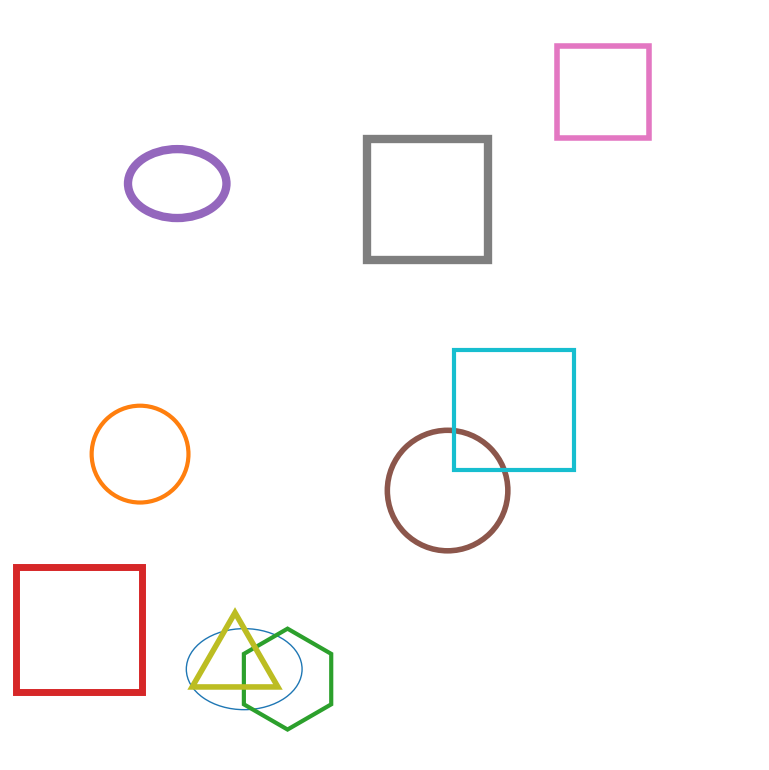[{"shape": "oval", "thickness": 0.5, "radius": 0.38, "center": [0.317, 0.131]}, {"shape": "circle", "thickness": 1.5, "radius": 0.31, "center": [0.182, 0.41]}, {"shape": "hexagon", "thickness": 1.5, "radius": 0.33, "center": [0.373, 0.118]}, {"shape": "square", "thickness": 2.5, "radius": 0.41, "center": [0.102, 0.183]}, {"shape": "oval", "thickness": 3, "radius": 0.32, "center": [0.23, 0.762]}, {"shape": "circle", "thickness": 2, "radius": 0.39, "center": [0.581, 0.363]}, {"shape": "square", "thickness": 2, "radius": 0.3, "center": [0.783, 0.881]}, {"shape": "square", "thickness": 3, "radius": 0.39, "center": [0.555, 0.741]}, {"shape": "triangle", "thickness": 2, "radius": 0.32, "center": [0.305, 0.14]}, {"shape": "square", "thickness": 1.5, "radius": 0.39, "center": [0.668, 0.468]}]